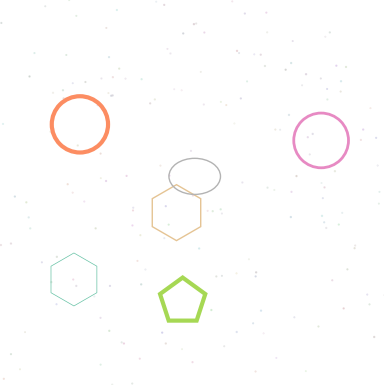[{"shape": "hexagon", "thickness": 0.5, "radius": 0.34, "center": [0.192, 0.274]}, {"shape": "circle", "thickness": 3, "radius": 0.37, "center": [0.208, 0.677]}, {"shape": "circle", "thickness": 2, "radius": 0.36, "center": [0.834, 0.635]}, {"shape": "pentagon", "thickness": 3, "radius": 0.31, "center": [0.474, 0.217]}, {"shape": "hexagon", "thickness": 1, "radius": 0.36, "center": [0.458, 0.448]}, {"shape": "oval", "thickness": 1, "radius": 0.33, "center": [0.506, 0.542]}]